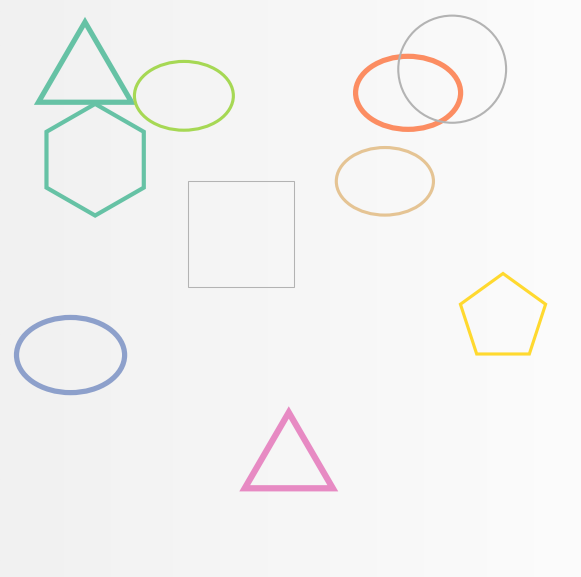[{"shape": "hexagon", "thickness": 2, "radius": 0.48, "center": [0.164, 0.723]}, {"shape": "triangle", "thickness": 2.5, "radius": 0.46, "center": [0.146, 0.868]}, {"shape": "oval", "thickness": 2.5, "radius": 0.45, "center": [0.702, 0.838]}, {"shape": "oval", "thickness": 2.5, "radius": 0.47, "center": [0.121, 0.384]}, {"shape": "triangle", "thickness": 3, "radius": 0.44, "center": [0.497, 0.197]}, {"shape": "oval", "thickness": 1.5, "radius": 0.43, "center": [0.316, 0.833]}, {"shape": "pentagon", "thickness": 1.5, "radius": 0.39, "center": [0.865, 0.448]}, {"shape": "oval", "thickness": 1.5, "radius": 0.42, "center": [0.662, 0.685]}, {"shape": "circle", "thickness": 1, "radius": 0.46, "center": [0.778, 0.879]}, {"shape": "square", "thickness": 0.5, "radius": 0.46, "center": [0.415, 0.594]}]